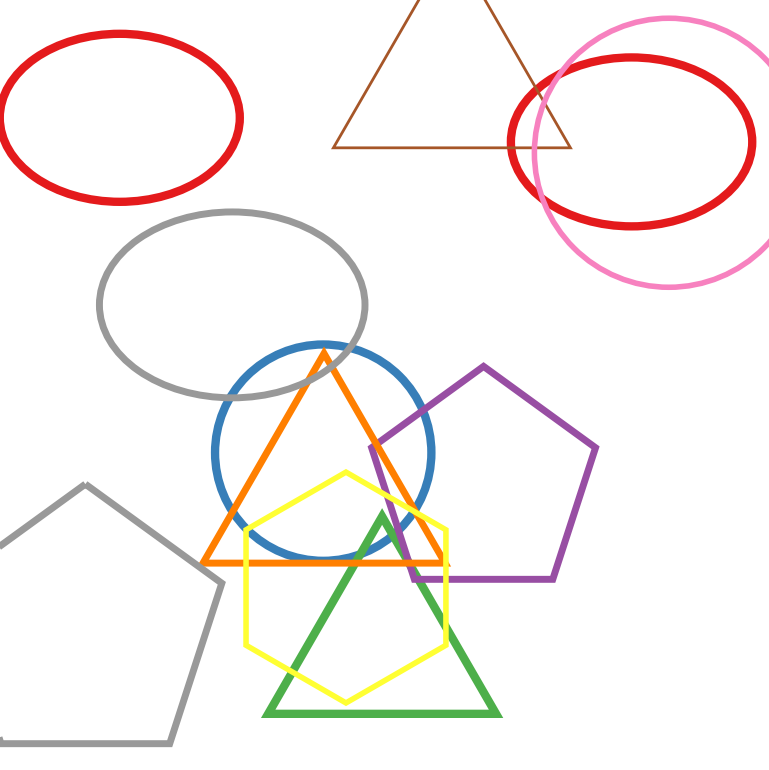[{"shape": "oval", "thickness": 3, "radius": 0.78, "center": [0.156, 0.847]}, {"shape": "oval", "thickness": 3, "radius": 0.78, "center": [0.82, 0.816]}, {"shape": "circle", "thickness": 3, "radius": 0.7, "center": [0.42, 0.412]}, {"shape": "triangle", "thickness": 3, "radius": 0.85, "center": [0.496, 0.158]}, {"shape": "pentagon", "thickness": 2.5, "radius": 0.76, "center": [0.628, 0.371]}, {"shape": "triangle", "thickness": 2.5, "radius": 0.91, "center": [0.421, 0.359]}, {"shape": "hexagon", "thickness": 2, "radius": 0.75, "center": [0.449, 0.237]}, {"shape": "triangle", "thickness": 1, "radius": 0.89, "center": [0.587, 0.897]}, {"shape": "circle", "thickness": 2, "radius": 0.87, "center": [0.869, 0.802]}, {"shape": "pentagon", "thickness": 2.5, "radius": 0.93, "center": [0.111, 0.185]}, {"shape": "oval", "thickness": 2.5, "radius": 0.86, "center": [0.302, 0.604]}]